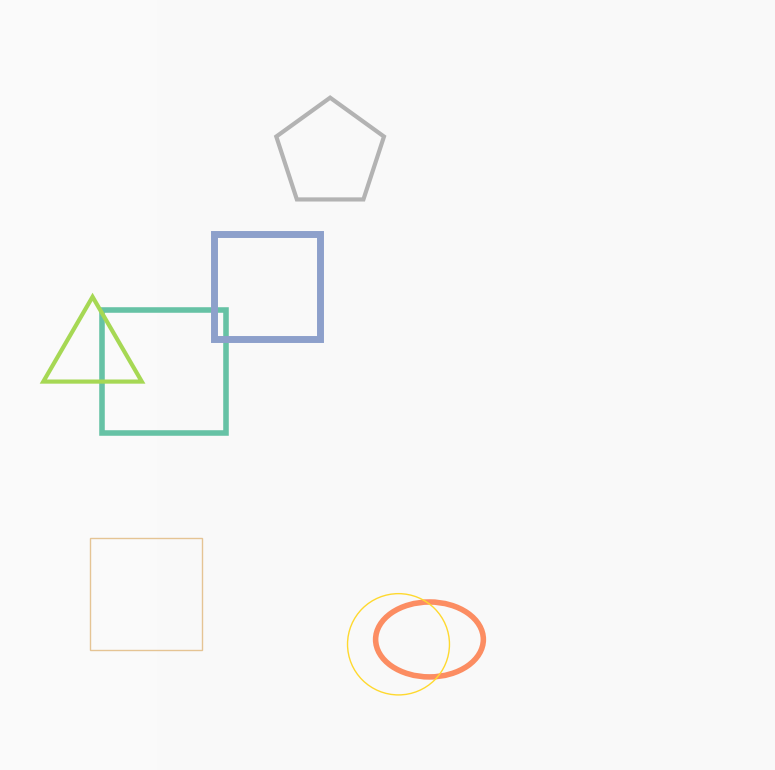[{"shape": "square", "thickness": 2, "radius": 0.4, "center": [0.211, 0.518]}, {"shape": "oval", "thickness": 2, "radius": 0.35, "center": [0.554, 0.17]}, {"shape": "square", "thickness": 2.5, "radius": 0.34, "center": [0.345, 0.628]}, {"shape": "triangle", "thickness": 1.5, "radius": 0.37, "center": [0.119, 0.541]}, {"shape": "circle", "thickness": 0.5, "radius": 0.33, "center": [0.514, 0.163]}, {"shape": "square", "thickness": 0.5, "radius": 0.36, "center": [0.189, 0.229]}, {"shape": "pentagon", "thickness": 1.5, "radius": 0.37, "center": [0.426, 0.8]}]